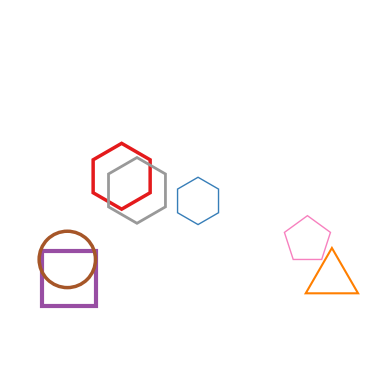[{"shape": "hexagon", "thickness": 2.5, "radius": 0.43, "center": [0.316, 0.542]}, {"shape": "hexagon", "thickness": 1, "radius": 0.31, "center": [0.514, 0.478]}, {"shape": "square", "thickness": 3, "radius": 0.36, "center": [0.179, 0.278]}, {"shape": "triangle", "thickness": 1.5, "radius": 0.39, "center": [0.862, 0.277]}, {"shape": "circle", "thickness": 2.5, "radius": 0.37, "center": [0.175, 0.326]}, {"shape": "pentagon", "thickness": 1, "radius": 0.31, "center": [0.799, 0.377]}, {"shape": "hexagon", "thickness": 2, "radius": 0.43, "center": [0.356, 0.505]}]